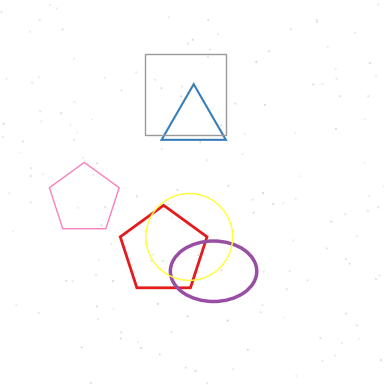[{"shape": "pentagon", "thickness": 2, "radius": 0.59, "center": [0.425, 0.348]}, {"shape": "triangle", "thickness": 1.5, "radius": 0.48, "center": [0.503, 0.685]}, {"shape": "oval", "thickness": 2.5, "radius": 0.56, "center": [0.555, 0.295]}, {"shape": "circle", "thickness": 1, "radius": 0.56, "center": [0.492, 0.385]}, {"shape": "pentagon", "thickness": 1, "radius": 0.48, "center": [0.219, 0.483]}, {"shape": "square", "thickness": 1, "radius": 0.53, "center": [0.482, 0.755]}]